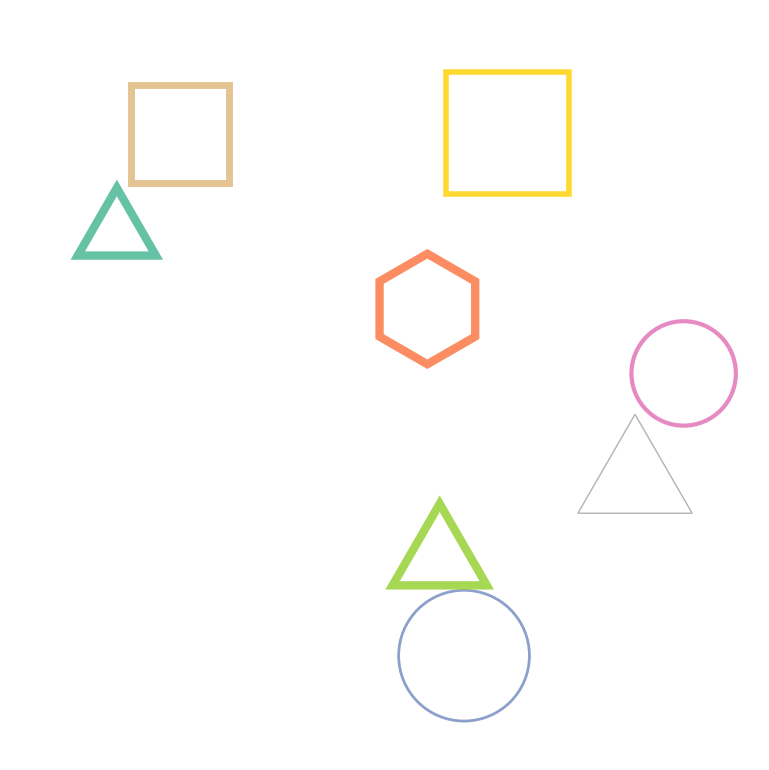[{"shape": "triangle", "thickness": 3, "radius": 0.29, "center": [0.152, 0.697]}, {"shape": "hexagon", "thickness": 3, "radius": 0.36, "center": [0.555, 0.599]}, {"shape": "circle", "thickness": 1, "radius": 0.42, "center": [0.603, 0.148]}, {"shape": "circle", "thickness": 1.5, "radius": 0.34, "center": [0.888, 0.515]}, {"shape": "triangle", "thickness": 3, "radius": 0.35, "center": [0.571, 0.275]}, {"shape": "square", "thickness": 2, "radius": 0.4, "center": [0.659, 0.827]}, {"shape": "square", "thickness": 2.5, "radius": 0.32, "center": [0.234, 0.826]}, {"shape": "triangle", "thickness": 0.5, "radius": 0.43, "center": [0.825, 0.376]}]